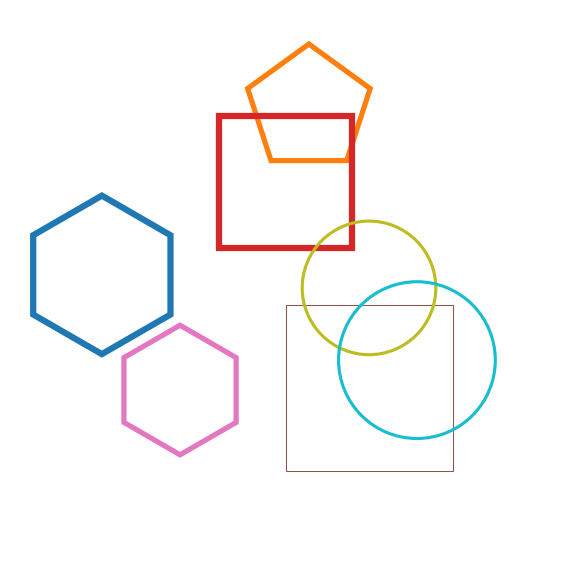[{"shape": "hexagon", "thickness": 3, "radius": 0.69, "center": [0.176, 0.523]}, {"shape": "pentagon", "thickness": 2.5, "radius": 0.56, "center": [0.535, 0.811]}, {"shape": "square", "thickness": 3, "radius": 0.57, "center": [0.494, 0.684]}, {"shape": "square", "thickness": 0.5, "radius": 0.72, "center": [0.64, 0.327]}, {"shape": "hexagon", "thickness": 2.5, "radius": 0.56, "center": [0.312, 0.324]}, {"shape": "circle", "thickness": 1.5, "radius": 0.58, "center": [0.639, 0.501]}, {"shape": "circle", "thickness": 1.5, "radius": 0.68, "center": [0.722, 0.376]}]